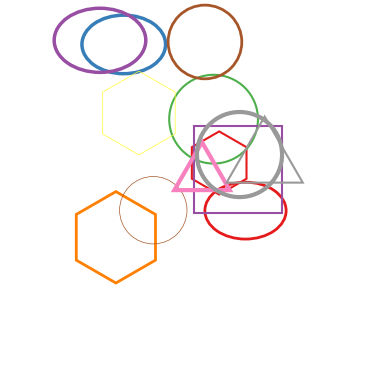[{"shape": "hexagon", "thickness": 1.5, "radius": 0.41, "center": [0.569, 0.577]}, {"shape": "oval", "thickness": 2, "radius": 0.53, "center": [0.638, 0.453]}, {"shape": "oval", "thickness": 2.5, "radius": 0.54, "center": [0.321, 0.885]}, {"shape": "circle", "thickness": 1.5, "radius": 0.58, "center": [0.555, 0.69]}, {"shape": "square", "thickness": 1.5, "radius": 0.57, "center": [0.618, 0.559]}, {"shape": "oval", "thickness": 2.5, "radius": 0.59, "center": [0.26, 0.895]}, {"shape": "hexagon", "thickness": 2, "radius": 0.59, "center": [0.301, 0.384]}, {"shape": "hexagon", "thickness": 0.5, "radius": 0.54, "center": [0.361, 0.706]}, {"shape": "circle", "thickness": 2, "radius": 0.48, "center": [0.532, 0.891]}, {"shape": "circle", "thickness": 0.5, "radius": 0.44, "center": [0.398, 0.454]}, {"shape": "triangle", "thickness": 3, "radius": 0.41, "center": [0.525, 0.548]}, {"shape": "triangle", "thickness": 1.5, "radius": 0.57, "center": [0.687, 0.583]}, {"shape": "circle", "thickness": 3, "radius": 0.55, "center": [0.622, 0.599]}]